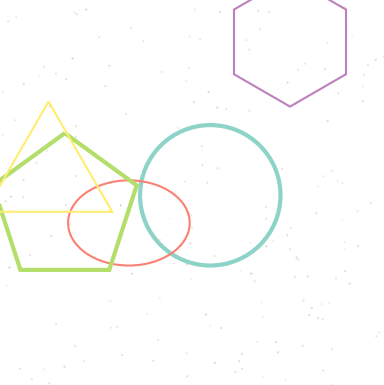[{"shape": "circle", "thickness": 3, "radius": 0.91, "center": [0.546, 0.493]}, {"shape": "oval", "thickness": 1.5, "radius": 0.79, "center": [0.335, 0.421]}, {"shape": "pentagon", "thickness": 3, "radius": 0.98, "center": [0.168, 0.458]}, {"shape": "hexagon", "thickness": 1.5, "radius": 0.84, "center": [0.753, 0.891]}, {"shape": "triangle", "thickness": 1.5, "radius": 0.95, "center": [0.126, 0.545]}]